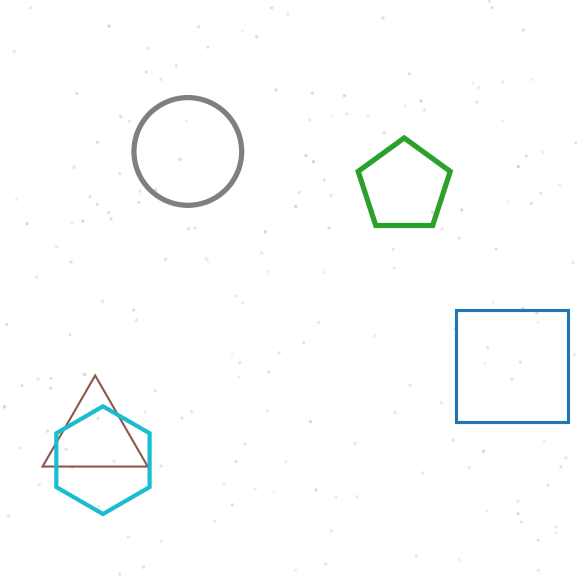[{"shape": "square", "thickness": 1.5, "radius": 0.48, "center": [0.886, 0.366]}, {"shape": "pentagon", "thickness": 2.5, "radius": 0.42, "center": [0.7, 0.676]}, {"shape": "triangle", "thickness": 1, "radius": 0.53, "center": [0.165, 0.244]}, {"shape": "circle", "thickness": 2.5, "radius": 0.47, "center": [0.325, 0.737]}, {"shape": "hexagon", "thickness": 2, "radius": 0.47, "center": [0.178, 0.202]}]